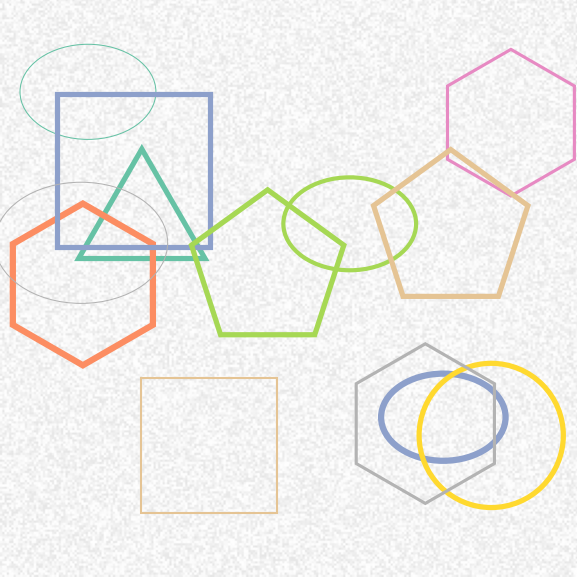[{"shape": "triangle", "thickness": 2.5, "radius": 0.63, "center": [0.246, 0.615]}, {"shape": "oval", "thickness": 0.5, "radius": 0.59, "center": [0.152, 0.84]}, {"shape": "hexagon", "thickness": 3, "radius": 0.7, "center": [0.143, 0.507]}, {"shape": "square", "thickness": 2.5, "radius": 0.66, "center": [0.231, 0.704]}, {"shape": "oval", "thickness": 3, "radius": 0.54, "center": [0.768, 0.277]}, {"shape": "hexagon", "thickness": 1.5, "radius": 0.63, "center": [0.885, 0.787]}, {"shape": "oval", "thickness": 2, "radius": 0.57, "center": [0.606, 0.612]}, {"shape": "pentagon", "thickness": 2.5, "radius": 0.69, "center": [0.463, 0.532]}, {"shape": "circle", "thickness": 2.5, "radius": 0.62, "center": [0.851, 0.245]}, {"shape": "square", "thickness": 1, "radius": 0.58, "center": [0.362, 0.228]}, {"shape": "pentagon", "thickness": 2.5, "radius": 0.7, "center": [0.78, 0.6]}, {"shape": "hexagon", "thickness": 1.5, "radius": 0.69, "center": [0.736, 0.266]}, {"shape": "oval", "thickness": 0.5, "radius": 0.75, "center": [0.14, 0.579]}]